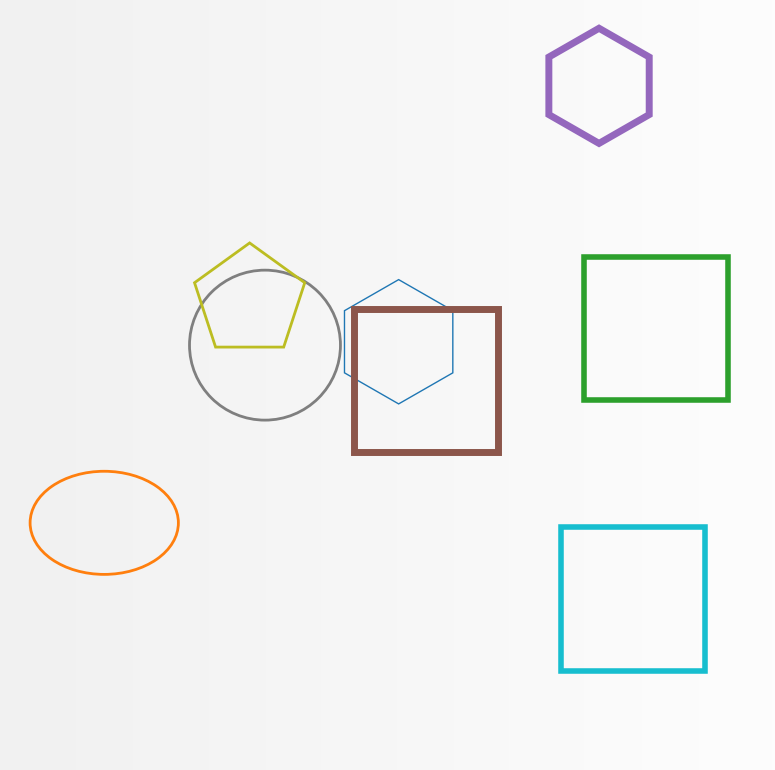[{"shape": "hexagon", "thickness": 0.5, "radius": 0.4, "center": [0.514, 0.556]}, {"shape": "oval", "thickness": 1, "radius": 0.48, "center": [0.135, 0.321]}, {"shape": "square", "thickness": 2, "radius": 0.46, "center": [0.846, 0.573]}, {"shape": "hexagon", "thickness": 2.5, "radius": 0.37, "center": [0.773, 0.889]}, {"shape": "square", "thickness": 2.5, "radius": 0.46, "center": [0.55, 0.505]}, {"shape": "circle", "thickness": 1, "radius": 0.49, "center": [0.342, 0.552]}, {"shape": "pentagon", "thickness": 1, "radius": 0.37, "center": [0.322, 0.61]}, {"shape": "square", "thickness": 2, "radius": 0.47, "center": [0.817, 0.222]}]